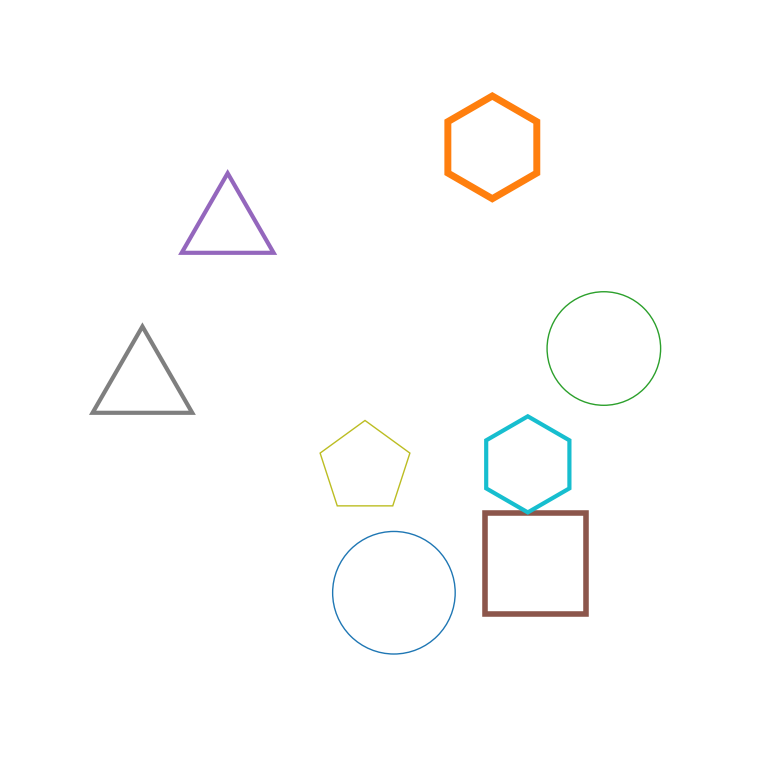[{"shape": "circle", "thickness": 0.5, "radius": 0.4, "center": [0.512, 0.23]}, {"shape": "hexagon", "thickness": 2.5, "radius": 0.33, "center": [0.639, 0.809]}, {"shape": "circle", "thickness": 0.5, "radius": 0.37, "center": [0.784, 0.547]}, {"shape": "triangle", "thickness": 1.5, "radius": 0.34, "center": [0.296, 0.706]}, {"shape": "square", "thickness": 2, "radius": 0.33, "center": [0.695, 0.268]}, {"shape": "triangle", "thickness": 1.5, "radius": 0.37, "center": [0.185, 0.501]}, {"shape": "pentagon", "thickness": 0.5, "radius": 0.31, "center": [0.474, 0.393]}, {"shape": "hexagon", "thickness": 1.5, "radius": 0.31, "center": [0.685, 0.397]}]